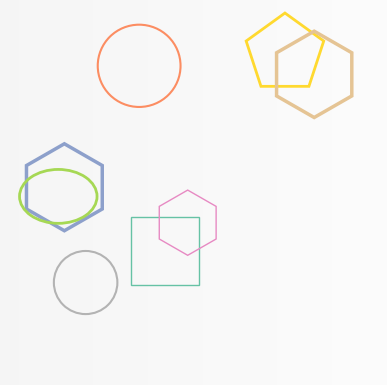[{"shape": "square", "thickness": 1, "radius": 0.44, "center": [0.426, 0.348]}, {"shape": "circle", "thickness": 1.5, "radius": 0.53, "center": [0.359, 0.829]}, {"shape": "hexagon", "thickness": 2.5, "radius": 0.56, "center": [0.166, 0.514]}, {"shape": "hexagon", "thickness": 1, "radius": 0.42, "center": [0.484, 0.422]}, {"shape": "oval", "thickness": 2, "radius": 0.5, "center": [0.15, 0.49]}, {"shape": "pentagon", "thickness": 2, "radius": 0.53, "center": [0.735, 0.861]}, {"shape": "hexagon", "thickness": 2.5, "radius": 0.56, "center": [0.811, 0.807]}, {"shape": "circle", "thickness": 1.5, "radius": 0.41, "center": [0.221, 0.266]}]